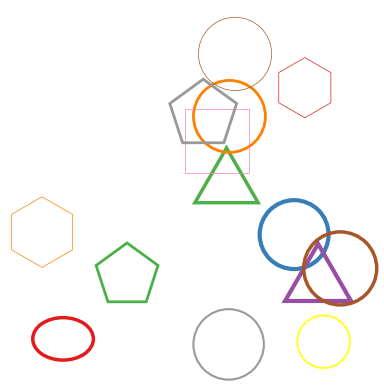[{"shape": "hexagon", "thickness": 0.5, "radius": 0.39, "center": [0.792, 0.772]}, {"shape": "oval", "thickness": 2.5, "radius": 0.39, "center": [0.164, 0.12]}, {"shape": "circle", "thickness": 3, "radius": 0.45, "center": [0.764, 0.391]}, {"shape": "pentagon", "thickness": 2, "radius": 0.42, "center": [0.33, 0.284]}, {"shape": "triangle", "thickness": 2.5, "radius": 0.47, "center": [0.588, 0.521]}, {"shape": "triangle", "thickness": 3, "radius": 0.49, "center": [0.826, 0.268]}, {"shape": "hexagon", "thickness": 0.5, "radius": 0.46, "center": [0.109, 0.397]}, {"shape": "circle", "thickness": 2, "radius": 0.47, "center": [0.596, 0.698]}, {"shape": "circle", "thickness": 1.5, "radius": 0.34, "center": [0.841, 0.112]}, {"shape": "circle", "thickness": 0.5, "radius": 0.48, "center": [0.611, 0.86]}, {"shape": "circle", "thickness": 2.5, "radius": 0.47, "center": [0.884, 0.303]}, {"shape": "square", "thickness": 0.5, "radius": 0.42, "center": [0.563, 0.633]}, {"shape": "pentagon", "thickness": 2, "radius": 0.46, "center": [0.528, 0.703]}, {"shape": "circle", "thickness": 1.5, "radius": 0.46, "center": [0.594, 0.105]}]